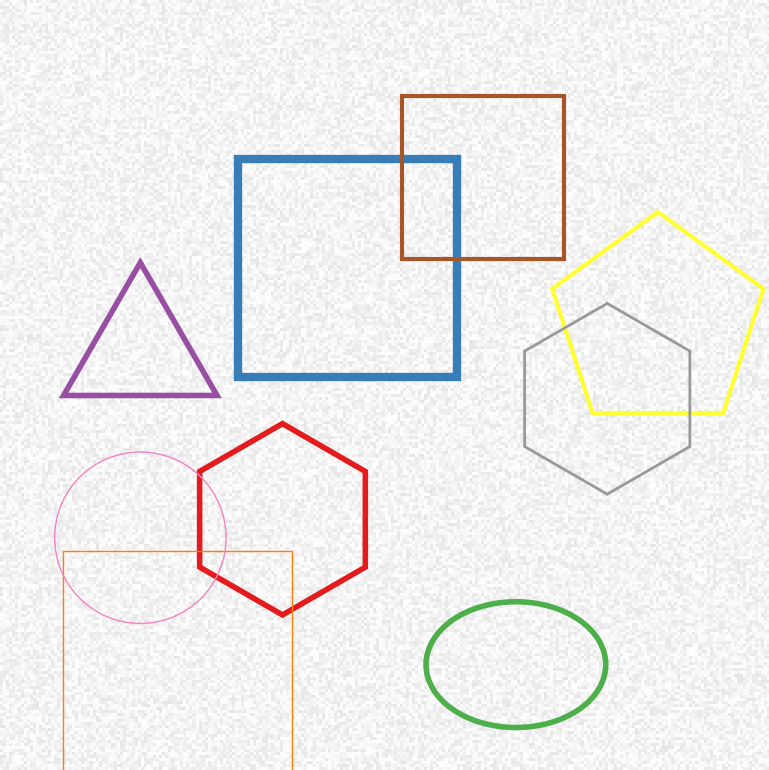[{"shape": "hexagon", "thickness": 2, "radius": 0.62, "center": [0.367, 0.326]}, {"shape": "square", "thickness": 3, "radius": 0.71, "center": [0.451, 0.652]}, {"shape": "oval", "thickness": 2, "radius": 0.58, "center": [0.67, 0.137]}, {"shape": "triangle", "thickness": 2, "radius": 0.58, "center": [0.182, 0.544]}, {"shape": "square", "thickness": 0.5, "radius": 0.74, "center": [0.231, 0.136]}, {"shape": "pentagon", "thickness": 1.5, "radius": 0.72, "center": [0.854, 0.58]}, {"shape": "square", "thickness": 1.5, "radius": 0.53, "center": [0.627, 0.769]}, {"shape": "circle", "thickness": 0.5, "radius": 0.56, "center": [0.182, 0.302]}, {"shape": "hexagon", "thickness": 1, "radius": 0.62, "center": [0.789, 0.482]}]